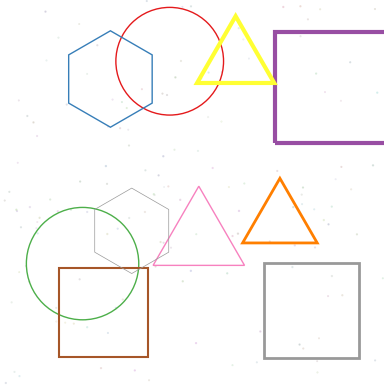[{"shape": "circle", "thickness": 1, "radius": 0.7, "center": [0.441, 0.841]}, {"shape": "hexagon", "thickness": 1, "radius": 0.63, "center": [0.287, 0.795]}, {"shape": "circle", "thickness": 1, "radius": 0.73, "center": [0.214, 0.315]}, {"shape": "square", "thickness": 3, "radius": 0.72, "center": [0.857, 0.772]}, {"shape": "triangle", "thickness": 2, "radius": 0.56, "center": [0.727, 0.425]}, {"shape": "triangle", "thickness": 3, "radius": 0.58, "center": [0.612, 0.842]}, {"shape": "square", "thickness": 1.5, "radius": 0.58, "center": [0.268, 0.188]}, {"shape": "triangle", "thickness": 1, "radius": 0.69, "center": [0.516, 0.379]}, {"shape": "square", "thickness": 2, "radius": 0.62, "center": [0.809, 0.193]}, {"shape": "hexagon", "thickness": 0.5, "radius": 0.55, "center": [0.342, 0.4]}]